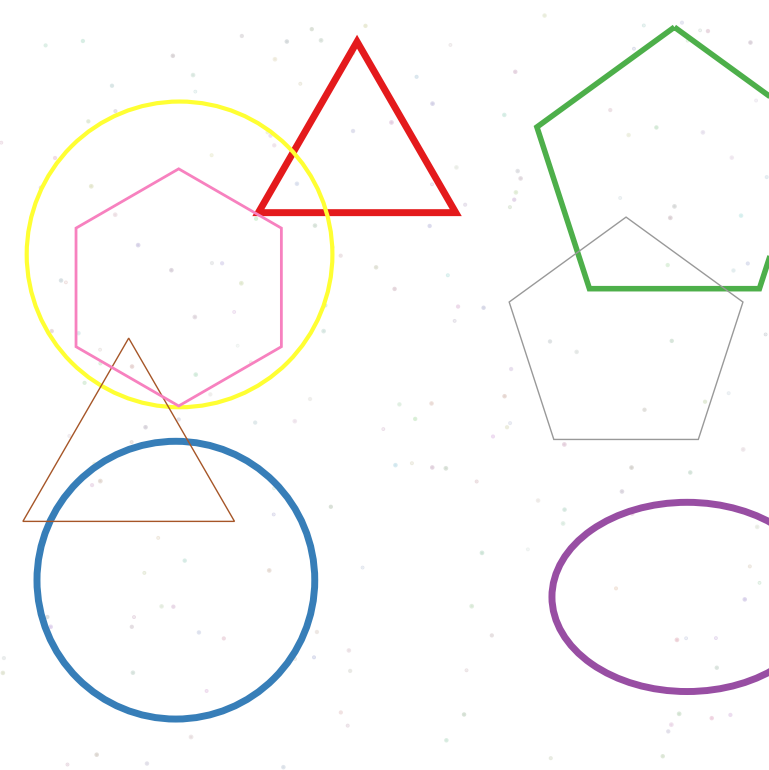[{"shape": "triangle", "thickness": 2.5, "radius": 0.74, "center": [0.464, 0.798]}, {"shape": "circle", "thickness": 2.5, "radius": 0.9, "center": [0.228, 0.247]}, {"shape": "pentagon", "thickness": 2, "radius": 0.94, "center": [0.876, 0.777]}, {"shape": "oval", "thickness": 2.5, "radius": 0.88, "center": [0.892, 0.225]}, {"shape": "circle", "thickness": 1.5, "radius": 0.99, "center": [0.233, 0.67]}, {"shape": "triangle", "thickness": 0.5, "radius": 0.79, "center": [0.167, 0.402]}, {"shape": "hexagon", "thickness": 1, "radius": 0.77, "center": [0.232, 0.627]}, {"shape": "pentagon", "thickness": 0.5, "radius": 0.8, "center": [0.813, 0.558]}]